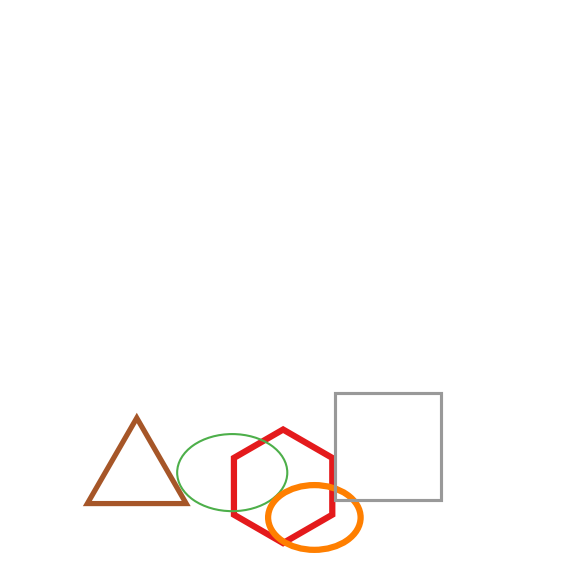[{"shape": "hexagon", "thickness": 3, "radius": 0.49, "center": [0.49, 0.157]}, {"shape": "oval", "thickness": 1, "radius": 0.48, "center": [0.402, 0.181]}, {"shape": "oval", "thickness": 3, "radius": 0.4, "center": [0.544, 0.103]}, {"shape": "triangle", "thickness": 2.5, "radius": 0.49, "center": [0.237, 0.177]}, {"shape": "square", "thickness": 1.5, "radius": 0.46, "center": [0.673, 0.226]}]